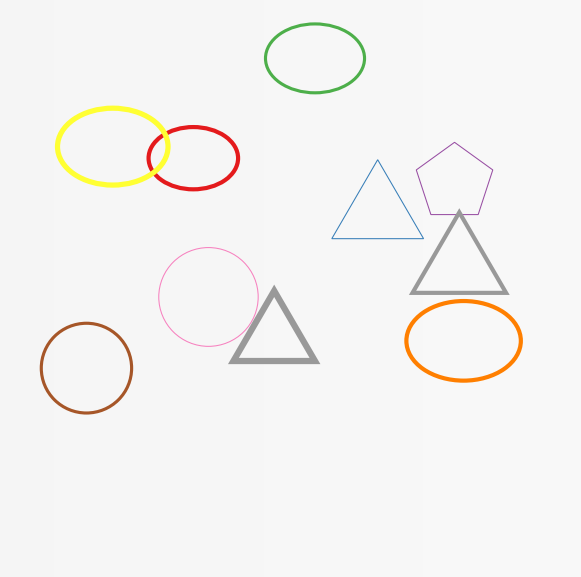[{"shape": "oval", "thickness": 2, "radius": 0.39, "center": [0.333, 0.725]}, {"shape": "triangle", "thickness": 0.5, "radius": 0.46, "center": [0.65, 0.631]}, {"shape": "oval", "thickness": 1.5, "radius": 0.43, "center": [0.542, 0.898]}, {"shape": "pentagon", "thickness": 0.5, "radius": 0.35, "center": [0.782, 0.684]}, {"shape": "oval", "thickness": 2, "radius": 0.49, "center": [0.798, 0.409]}, {"shape": "oval", "thickness": 2.5, "radius": 0.48, "center": [0.194, 0.745]}, {"shape": "circle", "thickness": 1.5, "radius": 0.39, "center": [0.149, 0.362]}, {"shape": "circle", "thickness": 0.5, "radius": 0.43, "center": [0.359, 0.485]}, {"shape": "triangle", "thickness": 3, "radius": 0.41, "center": [0.472, 0.415]}, {"shape": "triangle", "thickness": 2, "radius": 0.46, "center": [0.79, 0.538]}]